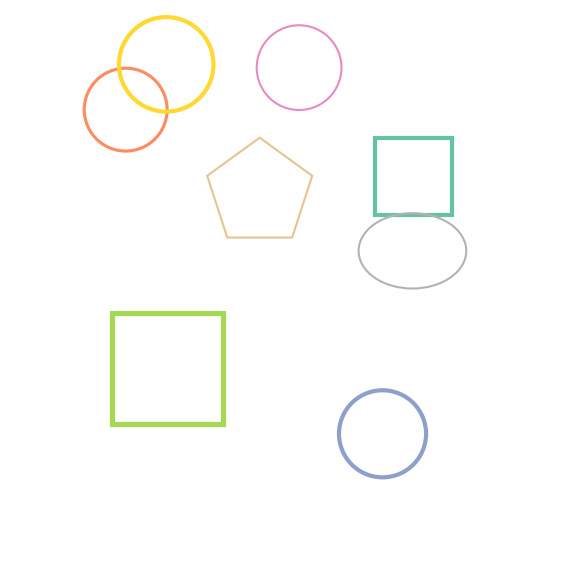[{"shape": "square", "thickness": 2, "radius": 0.33, "center": [0.717, 0.693]}, {"shape": "circle", "thickness": 1.5, "radius": 0.36, "center": [0.218, 0.809]}, {"shape": "circle", "thickness": 2, "radius": 0.38, "center": [0.662, 0.248]}, {"shape": "circle", "thickness": 1, "radius": 0.37, "center": [0.518, 0.882]}, {"shape": "square", "thickness": 2.5, "radius": 0.48, "center": [0.29, 0.361]}, {"shape": "circle", "thickness": 2, "radius": 0.41, "center": [0.288, 0.888]}, {"shape": "pentagon", "thickness": 1, "radius": 0.48, "center": [0.45, 0.665]}, {"shape": "oval", "thickness": 1, "radius": 0.47, "center": [0.714, 0.565]}]